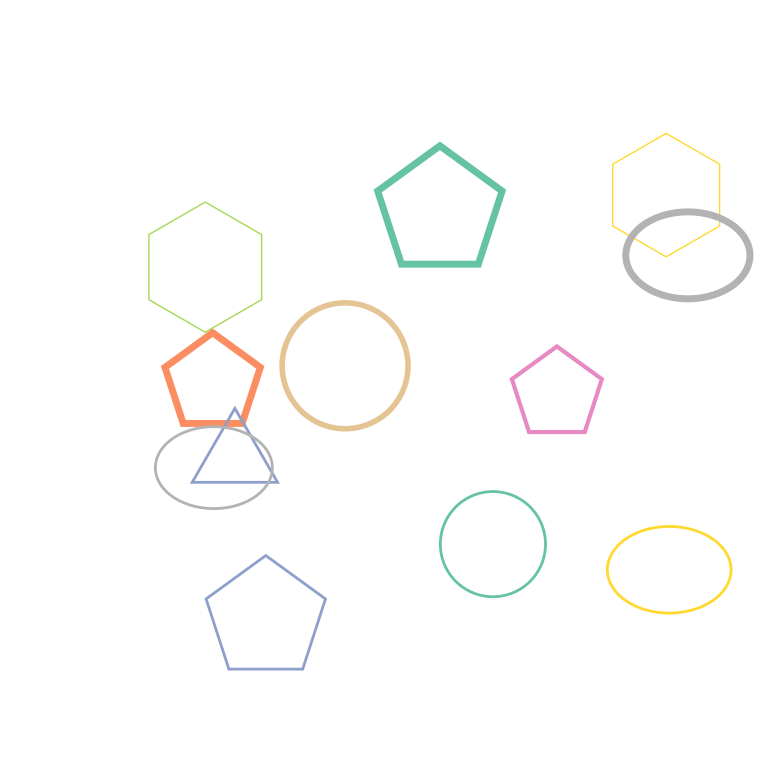[{"shape": "pentagon", "thickness": 2.5, "radius": 0.42, "center": [0.571, 0.726]}, {"shape": "circle", "thickness": 1, "radius": 0.34, "center": [0.64, 0.293]}, {"shape": "pentagon", "thickness": 2.5, "radius": 0.33, "center": [0.276, 0.503]}, {"shape": "triangle", "thickness": 1, "radius": 0.32, "center": [0.305, 0.406]}, {"shape": "pentagon", "thickness": 1, "radius": 0.41, "center": [0.345, 0.197]}, {"shape": "pentagon", "thickness": 1.5, "radius": 0.31, "center": [0.723, 0.489]}, {"shape": "hexagon", "thickness": 0.5, "radius": 0.42, "center": [0.267, 0.653]}, {"shape": "hexagon", "thickness": 0.5, "radius": 0.4, "center": [0.865, 0.747]}, {"shape": "oval", "thickness": 1, "radius": 0.4, "center": [0.869, 0.26]}, {"shape": "circle", "thickness": 2, "radius": 0.41, "center": [0.448, 0.525]}, {"shape": "oval", "thickness": 1, "radius": 0.38, "center": [0.278, 0.393]}, {"shape": "oval", "thickness": 2.5, "radius": 0.4, "center": [0.893, 0.668]}]